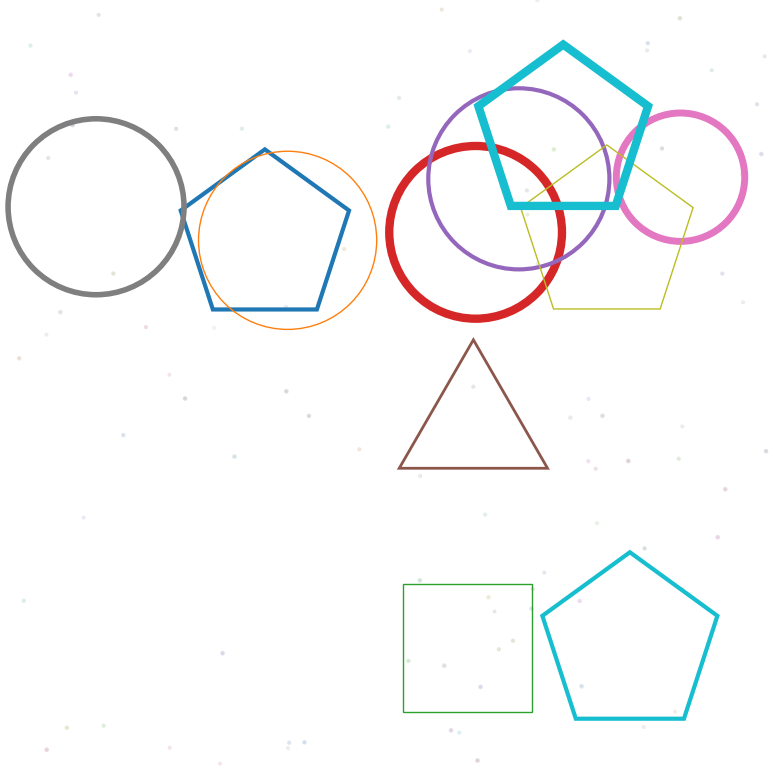[{"shape": "pentagon", "thickness": 1.5, "radius": 0.57, "center": [0.344, 0.691]}, {"shape": "circle", "thickness": 0.5, "radius": 0.58, "center": [0.374, 0.688]}, {"shape": "square", "thickness": 0.5, "radius": 0.42, "center": [0.607, 0.158]}, {"shape": "circle", "thickness": 3, "radius": 0.56, "center": [0.618, 0.698]}, {"shape": "circle", "thickness": 1.5, "radius": 0.59, "center": [0.674, 0.768]}, {"shape": "triangle", "thickness": 1, "radius": 0.56, "center": [0.615, 0.447]}, {"shape": "circle", "thickness": 2.5, "radius": 0.42, "center": [0.884, 0.77]}, {"shape": "circle", "thickness": 2, "radius": 0.57, "center": [0.125, 0.731]}, {"shape": "pentagon", "thickness": 0.5, "radius": 0.59, "center": [0.788, 0.694]}, {"shape": "pentagon", "thickness": 1.5, "radius": 0.6, "center": [0.818, 0.163]}, {"shape": "pentagon", "thickness": 3, "radius": 0.58, "center": [0.731, 0.826]}]